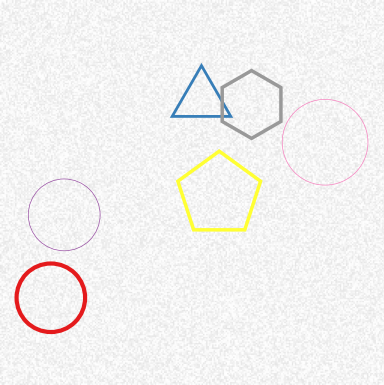[{"shape": "circle", "thickness": 3, "radius": 0.45, "center": [0.132, 0.227]}, {"shape": "triangle", "thickness": 2, "radius": 0.44, "center": [0.523, 0.742]}, {"shape": "circle", "thickness": 0.5, "radius": 0.47, "center": [0.167, 0.442]}, {"shape": "pentagon", "thickness": 2.5, "radius": 0.56, "center": [0.569, 0.494]}, {"shape": "circle", "thickness": 0.5, "radius": 0.56, "center": [0.844, 0.631]}, {"shape": "hexagon", "thickness": 2.5, "radius": 0.44, "center": [0.653, 0.729]}]